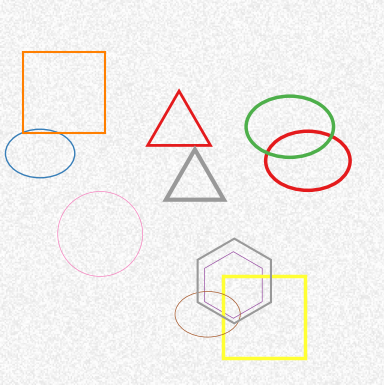[{"shape": "triangle", "thickness": 2, "radius": 0.47, "center": [0.465, 0.669]}, {"shape": "oval", "thickness": 2.5, "radius": 0.55, "center": [0.8, 0.582]}, {"shape": "oval", "thickness": 1, "radius": 0.45, "center": [0.104, 0.601]}, {"shape": "oval", "thickness": 2.5, "radius": 0.57, "center": [0.753, 0.671]}, {"shape": "hexagon", "thickness": 0.5, "radius": 0.43, "center": [0.606, 0.26]}, {"shape": "square", "thickness": 1.5, "radius": 0.53, "center": [0.166, 0.76]}, {"shape": "square", "thickness": 2.5, "radius": 0.53, "center": [0.686, 0.176]}, {"shape": "oval", "thickness": 0.5, "radius": 0.42, "center": [0.539, 0.184]}, {"shape": "circle", "thickness": 0.5, "radius": 0.55, "center": [0.26, 0.392]}, {"shape": "triangle", "thickness": 3, "radius": 0.44, "center": [0.506, 0.525]}, {"shape": "hexagon", "thickness": 1.5, "radius": 0.55, "center": [0.609, 0.27]}]